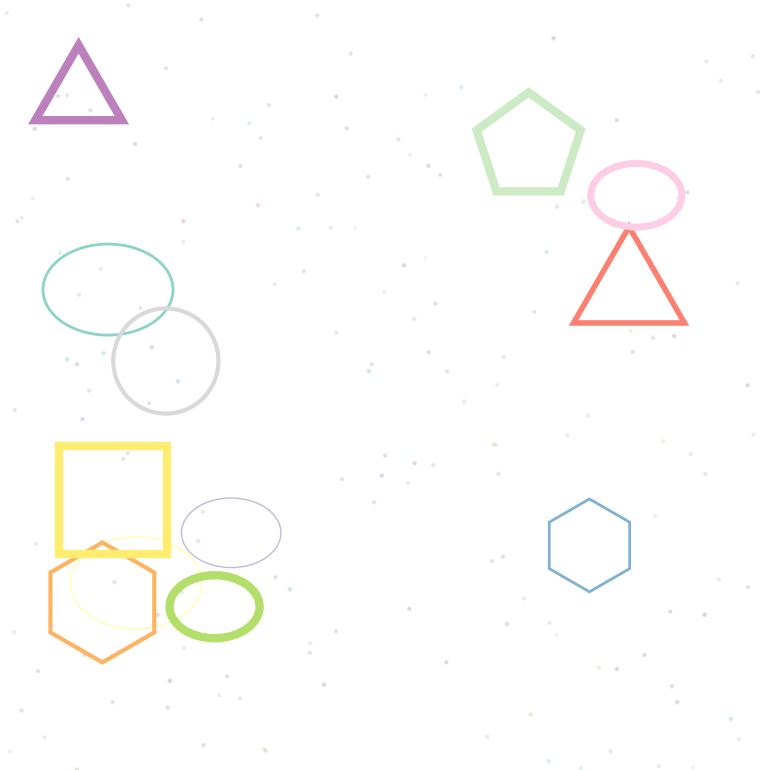[{"shape": "oval", "thickness": 1, "radius": 0.42, "center": [0.14, 0.624]}, {"shape": "oval", "thickness": 0.5, "radius": 0.43, "center": [0.177, 0.243]}, {"shape": "oval", "thickness": 0.5, "radius": 0.32, "center": [0.3, 0.308]}, {"shape": "triangle", "thickness": 2, "radius": 0.42, "center": [0.817, 0.622]}, {"shape": "hexagon", "thickness": 1, "radius": 0.3, "center": [0.766, 0.292]}, {"shape": "hexagon", "thickness": 1.5, "radius": 0.39, "center": [0.133, 0.218]}, {"shape": "oval", "thickness": 3, "radius": 0.29, "center": [0.279, 0.212]}, {"shape": "oval", "thickness": 2.5, "radius": 0.3, "center": [0.826, 0.746]}, {"shape": "circle", "thickness": 1.5, "radius": 0.34, "center": [0.215, 0.531]}, {"shape": "triangle", "thickness": 3, "radius": 0.32, "center": [0.102, 0.876]}, {"shape": "pentagon", "thickness": 3, "radius": 0.36, "center": [0.687, 0.809]}, {"shape": "square", "thickness": 3, "radius": 0.35, "center": [0.146, 0.351]}]